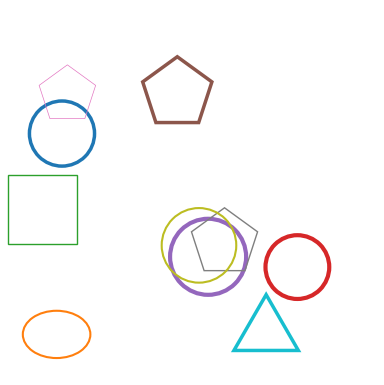[{"shape": "circle", "thickness": 2.5, "radius": 0.42, "center": [0.161, 0.653]}, {"shape": "oval", "thickness": 1.5, "radius": 0.44, "center": [0.147, 0.131]}, {"shape": "square", "thickness": 1, "radius": 0.45, "center": [0.11, 0.457]}, {"shape": "circle", "thickness": 3, "radius": 0.41, "center": [0.772, 0.306]}, {"shape": "circle", "thickness": 3, "radius": 0.49, "center": [0.541, 0.333]}, {"shape": "pentagon", "thickness": 2.5, "radius": 0.47, "center": [0.461, 0.758]}, {"shape": "pentagon", "thickness": 0.5, "radius": 0.39, "center": [0.175, 0.754]}, {"shape": "pentagon", "thickness": 1, "radius": 0.45, "center": [0.583, 0.37]}, {"shape": "circle", "thickness": 1.5, "radius": 0.48, "center": [0.517, 0.363]}, {"shape": "triangle", "thickness": 2.5, "radius": 0.48, "center": [0.691, 0.138]}]